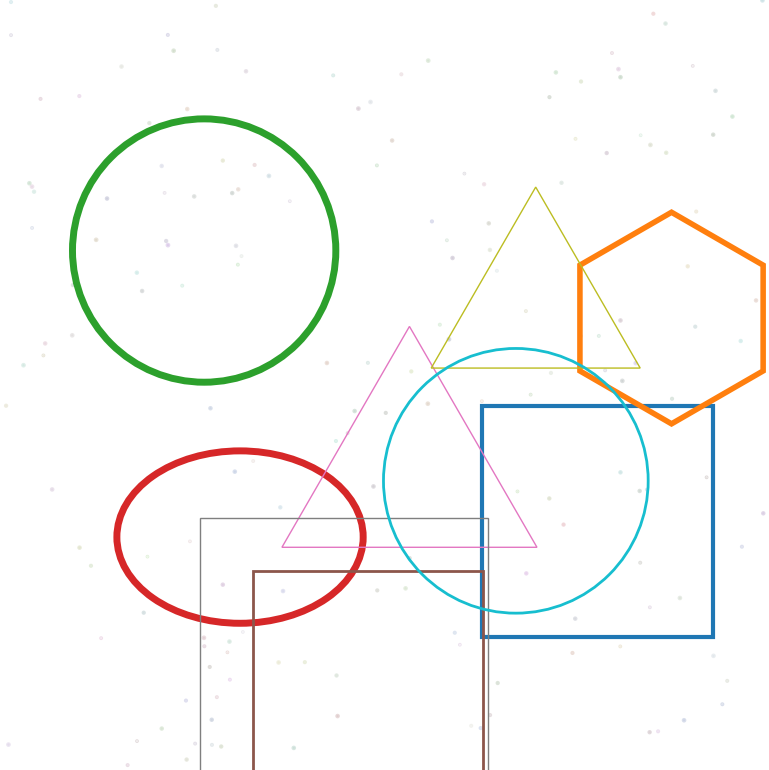[{"shape": "square", "thickness": 1.5, "radius": 0.75, "center": [0.776, 0.323]}, {"shape": "hexagon", "thickness": 2, "radius": 0.69, "center": [0.872, 0.587]}, {"shape": "circle", "thickness": 2.5, "radius": 0.85, "center": [0.265, 0.675]}, {"shape": "oval", "thickness": 2.5, "radius": 0.8, "center": [0.312, 0.302]}, {"shape": "square", "thickness": 1, "radius": 0.75, "center": [0.478, 0.109]}, {"shape": "triangle", "thickness": 0.5, "radius": 0.96, "center": [0.532, 0.385]}, {"shape": "square", "thickness": 0.5, "radius": 0.93, "center": [0.447, 0.14]}, {"shape": "triangle", "thickness": 0.5, "radius": 0.78, "center": [0.696, 0.6]}, {"shape": "circle", "thickness": 1, "radius": 0.86, "center": [0.67, 0.376]}]